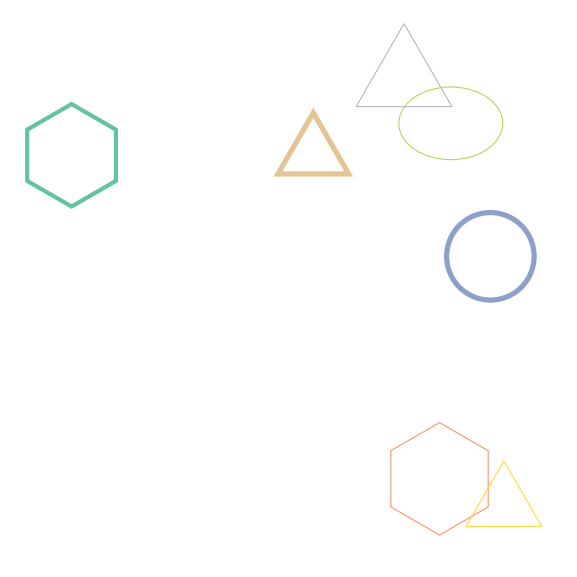[{"shape": "hexagon", "thickness": 2, "radius": 0.44, "center": [0.124, 0.73]}, {"shape": "hexagon", "thickness": 0.5, "radius": 0.49, "center": [0.761, 0.17]}, {"shape": "circle", "thickness": 2.5, "radius": 0.38, "center": [0.849, 0.555]}, {"shape": "oval", "thickness": 0.5, "radius": 0.45, "center": [0.781, 0.786]}, {"shape": "triangle", "thickness": 0.5, "radius": 0.38, "center": [0.873, 0.125]}, {"shape": "triangle", "thickness": 2.5, "radius": 0.35, "center": [0.543, 0.733]}, {"shape": "triangle", "thickness": 0.5, "radius": 0.48, "center": [0.7, 0.862]}]